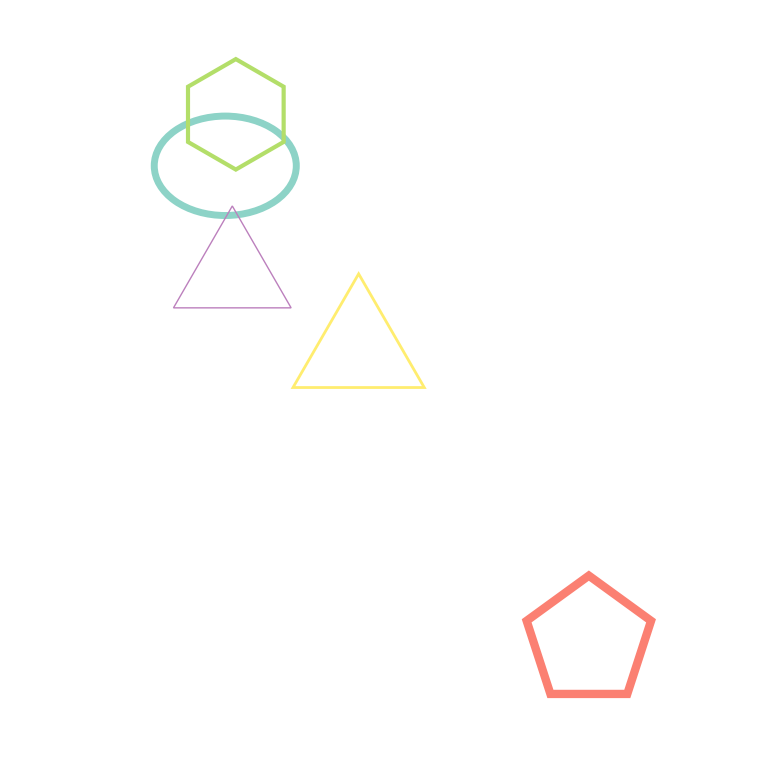[{"shape": "oval", "thickness": 2.5, "radius": 0.46, "center": [0.293, 0.785]}, {"shape": "pentagon", "thickness": 3, "radius": 0.42, "center": [0.765, 0.167]}, {"shape": "hexagon", "thickness": 1.5, "radius": 0.36, "center": [0.306, 0.852]}, {"shape": "triangle", "thickness": 0.5, "radius": 0.44, "center": [0.302, 0.644]}, {"shape": "triangle", "thickness": 1, "radius": 0.49, "center": [0.466, 0.546]}]